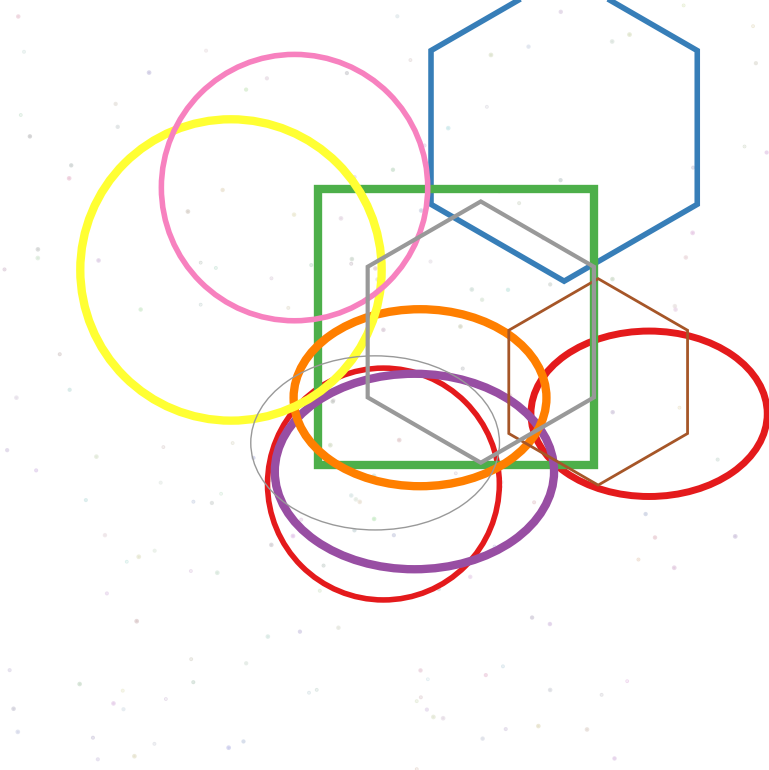[{"shape": "oval", "thickness": 2.5, "radius": 0.77, "center": [0.843, 0.463]}, {"shape": "circle", "thickness": 2, "radius": 0.75, "center": [0.498, 0.371]}, {"shape": "hexagon", "thickness": 2, "radius": 1.0, "center": [0.733, 0.834]}, {"shape": "square", "thickness": 3, "radius": 0.9, "center": [0.592, 0.575]}, {"shape": "oval", "thickness": 3, "radius": 0.91, "center": [0.538, 0.388]}, {"shape": "oval", "thickness": 3, "radius": 0.82, "center": [0.545, 0.483]}, {"shape": "circle", "thickness": 3, "radius": 0.98, "center": [0.3, 0.649]}, {"shape": "hexagon", "thickness": 1, "radius": 0.67, "center": [0.777, 0.504]}, {"shape": "circle", "thickness": 2, "radius": 0.86, "center": [0.383, 0.756]}, {"shape": "hexagon", "thickness": 1.5, "radius": 0.85, "center": [0.624, 0.569]}, {"shape": "oval", "thickness": 0.5, "radius": 0.81, "center": [0.487, 0.425]}]